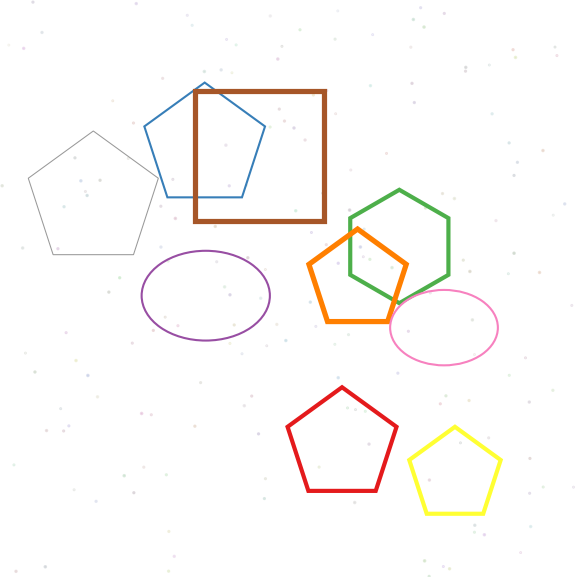[{"shape": "pentagon", "thickness": 2, "radius": 0.5, "center": [0.592, 0.229]}, {"shape": "pentagon", "thickness": 1, "radius": 0.55, "center": [0.354, 0.746]}, {"shape": "hexagon", "thickness": 2, "radius": 0.49, "center": [0.691, 0.572]}, {"shape": "oval", "thickness": 1, "radius": 0.56, "center": [0.356, 0.487]}, {"shape": "pentagon", "thickness": 2.5, "radius": 0.44, "center": [0.619, 0.514]}, {"shape": "pentagon", "thickness": 2, "radius": 0.42, "center": [0.788, 0.177]}, {"shape": "square", "thickness": 2.5, "radius": 0.56, "center": [0.449, 0.729]}, {"shape": "oval", "thickness": 1, "radius": 0.47, "center": [0.769, 0.432]}, {"shape": "pentagon", "thickness": 0.5, "radius": 0.59, "center": [0.162, 0.654]}]